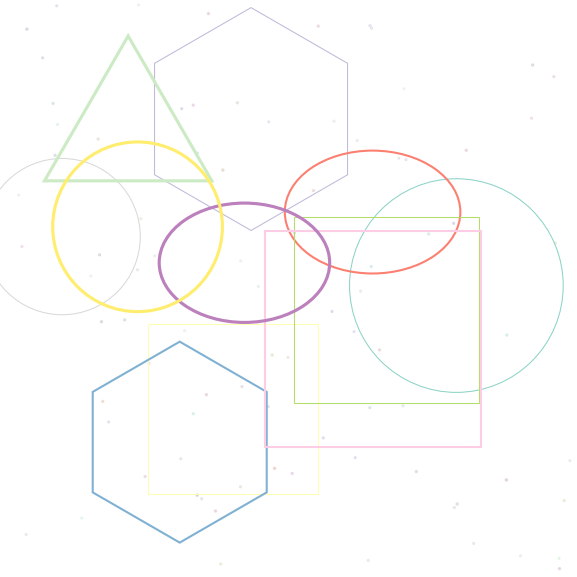[{"shape": "circle", "thickness": 0.5, "radius": 0.92, "center": [0.79, 0.505]}, {"shape": "square", "thickness": 0.5, "radius": 0.74, "center": [0.403, 0.291]}, {"shape": "hexagon", "thickness": 0.5, "radius": 0.96, "center": [0.435, 0.793]}, {"shape": "oval", "thickness": 1, "radius": 0.76, "center": [0.645, 0.632]}, {"shape": "hexagon", "thickness": 1, "radius": 0.87, "center": [0.311, 0.234]}, {"shape": "square", "thickness": 0.5, "radius": 0.8, "center": [0.669, 0.462]}, {"shape": "square", "thickness": 1, "radius": 0.93, "center": [0.647, 0.412]}, {"shape": "circle", "thickness": 0.5, "radius": 0.68, "center": [0.108, 0.589]}, {"shape": "oval", "thickness": 1.5, "radius": 0.74, "center": [0.423, 0.544]}, {"shape": "triangle", "thickness": 1.5, "radius": 0.84, "center": [0.222, 0.77]}, {"shape": "circle", "thickness": 1.5, "radius": 0.73, "center": [0.238, 0.606]}]